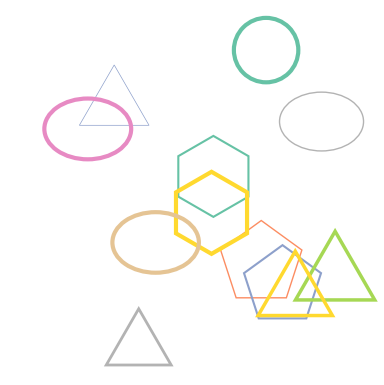[{"shape": "circle", "thickness": 3, "radius": 0.42, "center": [0.691, 0.87]}, {"shape": "hexagon", "thickness": 1.5, "radius": 0.53, "center": [0.554, 0.542]}, {"shape": "pentagon", "thickness": 1, "radius": 0.55, "center": [0.679, 0.316]}, {"shape": "pentagon", "thickness": 1.5, "radius": 0.53, "center": [0.734, 0.258]}, {"shape": "triangle", "thickness": 0.5, "radius": 0.52, "center": [0.297, 0.727]}, {"shape": "oval", "thickness": 3, "radius": 0.56, "center": [0.228, 0.665]}, {"shape": "triangle", "thickness": 2.5, "radius": 0.59, "center": [0.87, 0.28]}, {"shape": "triangle", "thickness": 2.5, "radius": 0.56, "center": [0.767, 0.236]}, {"shape": "hexagon", "thickness": 3, "radius": 0.53, "center": [0.549, 0.447]}, {"shape": "oval", "thickness": 3, "radius": 0.56, "center": [0.404, 0.37]}, {"shape": "triangle", "thickness": 2, "radius": 0.49, "center": [0.36, 0.101]}, {"shape": "oval", "thickness": 1, "radius": 0.55, "center": [0.835, 0.684]}]